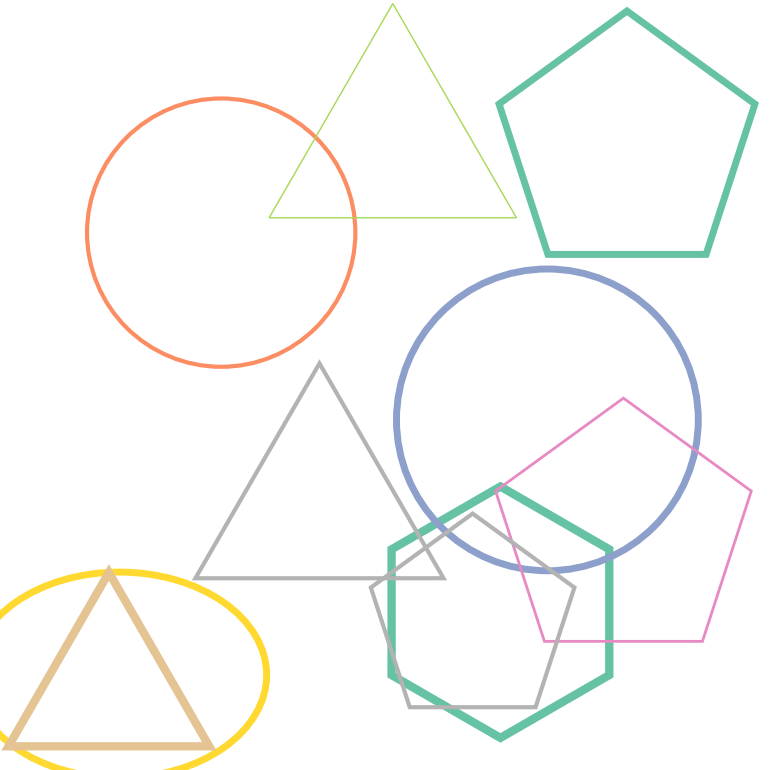[{"shape": "pentagon", "thickness": 2.5, "radius": 0.87, "center": [0.814, 0.811]}, {"shape": "hexagon", "thickness": 3, "radius": 0.82, "center": [0.65, 0.205]}, {"shape": "circle", "thickness": 1.5, "radius": 0.87, "center": [0.287, 0.698]}, {"shape": "circle", "thickness": 2.5, "radius": 0.98, "center": [0.711, 0.455]}, {"shape": "pentagon", "thickness": 1, "radius": 0.87, "center": [0.81, 0.308]}, {"shape": "triangle", "thickness": 0.5, "radius": 0.93, "center": [0.51, 0.81]}, {"shape": "oval", "thickness": 2.5, "radius": 0.95, "center": [0.155, 0.123]}, {"shape": "triangle", "thickness": 3, "radius": 0.75, "center": [0.141, 0.106]}, {"shape": "pentagon", "thickness": 1.5, "radius": 0.7, "center": [0.614, 0.194]}, {"shape": "triangle", "thickness": 1.5, "radius": 0.93, "center": [0.415, 0.342]}]